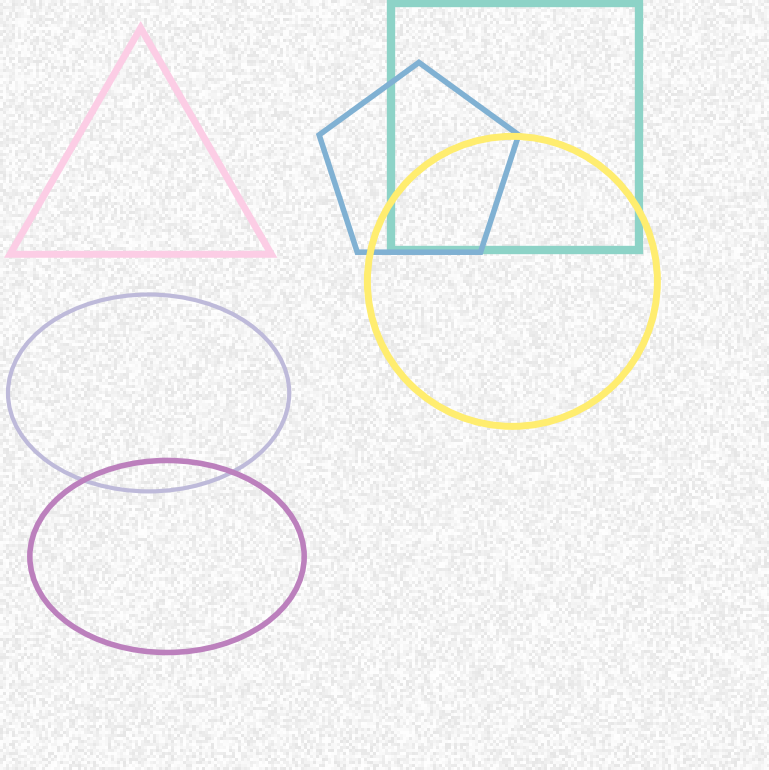[{"shape": "square", "thickness": 3, "radius": 0.8, "center": [0.669, 0.836]}, {"shape": "oval", "thickness": 1.5, "radius": 0.91, "center": [0.193, 0.49]}, {"shape": "pentagon", "thickness": 2, "radius": 0.68, "center": [0.544, 0.783]}, {"shape": "triangle", "thickness": 2.5, "radius": 0.98, "center": [0.183, 0.768]}, {"shape": "oval", "thickness": 2, "radius": 0.89, "center": [0.217, 0.277]}, {"shape": "circle", "thickness": 2.5, "radius": 0.94, "center": [0.665, 0.635]}]